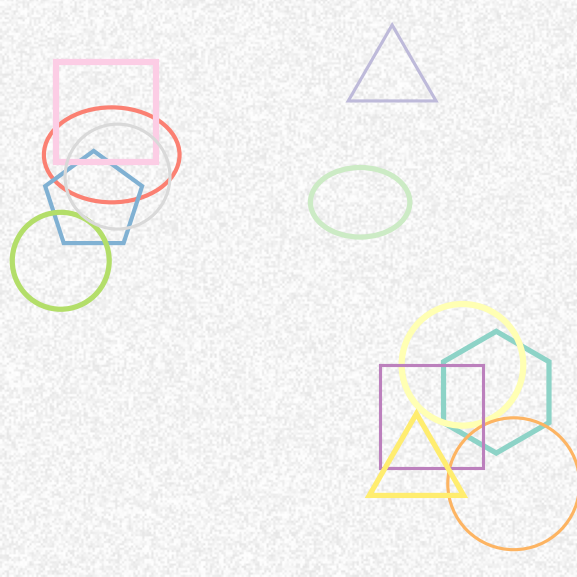[{"shape": "hexagon", "thickness": 2.5, "radius": 0.53, "center": [0.859, 0.32]}, {"shape": "circle", "thickness": 3, "radius": 0.53, "center": [0.801, 0.367]}, {"shape": "triangle", "thickness": 1.5, "radius": 0.44, "center": [0.679, 0.868]}, {"shape": "oval", "thickness": 2, "radius": 0.59, "center": [0.193, 0.731]}, {"shape": "pentagon", "thickness": 2, "radius": 0.44, "center": [0.162, 0.65]}, {"shape": "circle", "thickness": 1.5, "radius": 0.57, "center": [0.89, 0.161]}, {"shape": "circle", "thickness": 2.5, "radius": 0.42, "center": [0.105, 0.548]}, {"shape": "square", "thickness": 3, "radius": 0.43, "center": [0.183, 0.806]}, {"shape": "circle", "thickness": 1.5, "radius": 0.45, "center": [0.204, 0.693]}, {"shape": "square", "thickness": 1.5, "radius": 0.45, "center": [0.748, 0.278]}, {"shape": "oval", "thickness": 2.5, "radius": 0.43, "center": [0.624, 0.649]}, {"shape": "triangle", "thickness": 2.5, "radius": 0.47, "center": [0.721, 0.188]}]